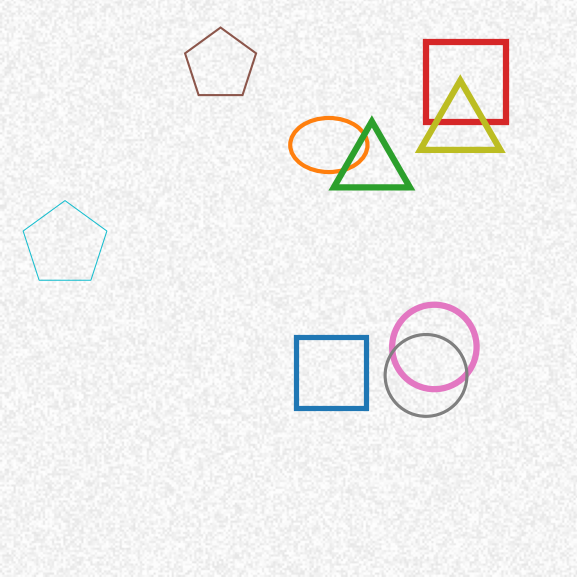[{"shape": "square", "thickness": 2.5, "radius": 0.31, "center": [0.573, 0.354]}, {"shape": "oval", "thickness": 2, "radius": 0.33, "center": [0.569, 0.748]}, {"shape": "triangle", "thickness": 3, "radius": 0.38, "center": [0.644, 0.713]}, {"shape": "square", "thickness": 3, "radius": 0.35, "center": [0.806, 0.857]}, {"shape": "pentagon", "thickness": 1, "radius": 0.32, "center": [0.382, 0.887]}, {"shape": "circle", "thickness": 3, "radius": 0.37, "center": [0.752, 0.398]}, {"shape": "circle", "thickness": 1.5, "radius": 0.35, "center": [0.738, 0.349]}, {"shape": "triangle", "thickness": 3, "radius": 0.4, "center": [0.797, 0.78]}, {"shape": "pentagon", "thickness": 0.5, "radius": 0.38, "center": [0.113, 0.576]}]